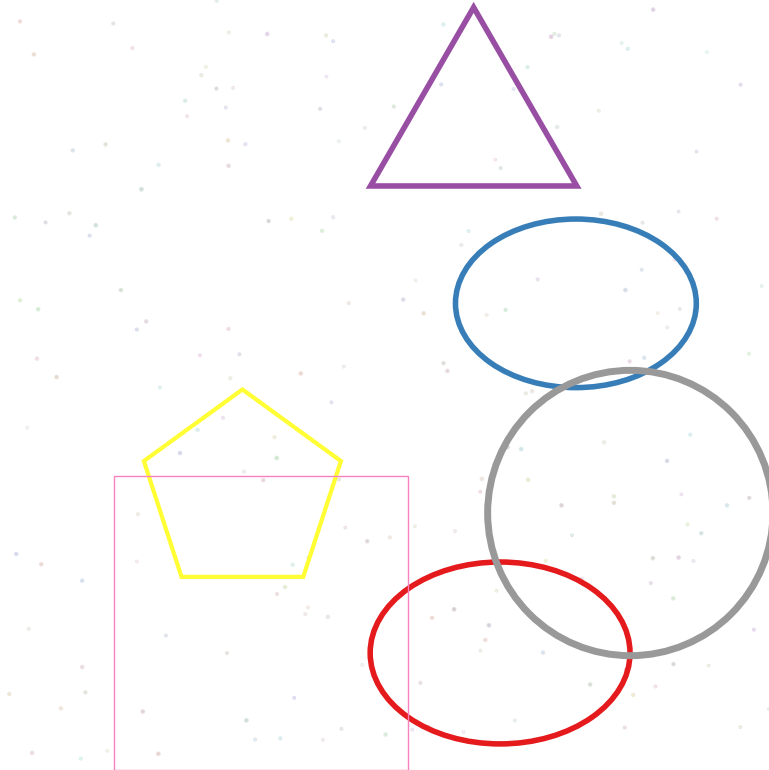[{"shape": "oval", "thickness": 2, "radius": 0.84, "center": [0.649, 0.152]}, {"shape": "oval", "thickness": 2, "radius": 0.78, "center": [0.748, 0.606]}, {"shape": "triangle", "thickness": 2, "radius": 0.77, "center": [0.615, 0.836]}, {"shape": "pentagon", "thickness": 1.5, "radius": 0.67, "center": [0.315, 0.36]}, {"shape": "square", "thickness": 0.5, "radius": 0.96, "center": [0.339, 0.191]}, {"shape": "circle", "thickness": 2.5, "radius": 0.93, "center": [0.819, 0.334]}]